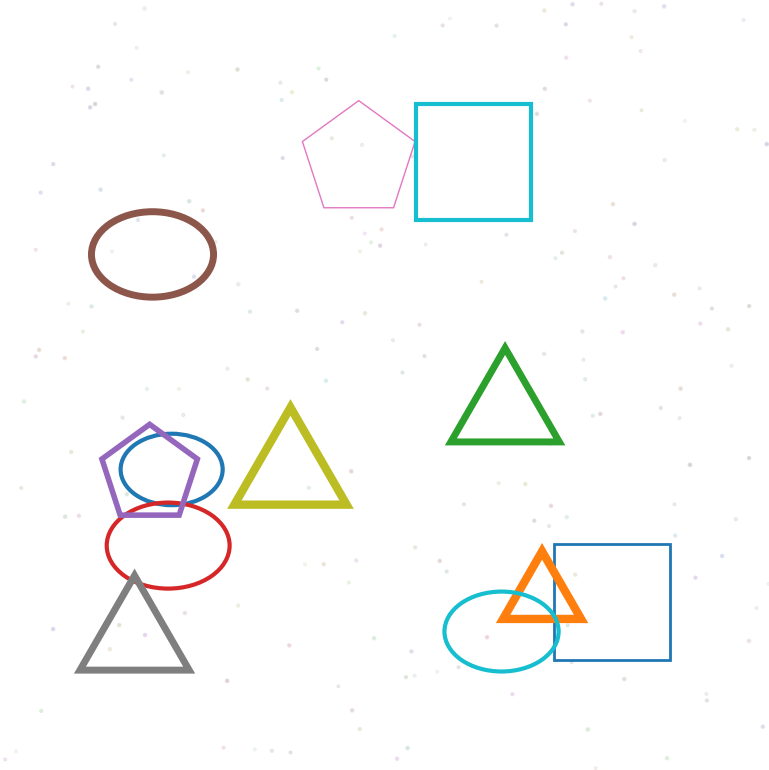[{"shape": "square", "thickness": 1, "radius": 0.38, "center": [0.794, 0.218]}, {"shape": "oval", "thickness": 1.5, "radius": 0.33, "center": [0.223, 0.39]}, {"shape": "triangle", "thickness": 3, "radius": 0.29, "center": [0.704, 0.225]}, {"shape": "triangle", "thickness": 2.5, "radius": 0.41, "center": [0.656, 0.467]}, {"shape": "oval", "thickness": 1.5, "radius": 0.4, "center": [0.218, 0.291]}, {"shape": "pentagon", "thickness": 2, "radius": 0.33, "center": [0.194, 0.384]}, {"shape": "oval", "thickness": 2.5, "radius": 0.4, "center": [0.198, 0.67]}, {"shape": "pentagon", "thickness": 0.5, "radius": 0.38, "center": [0.466, 0.792]}, {"shape": "triangle", "thickness": 2.5, "radius": 0.41, "center": [0.175, 0.171]}, {"shape": "triangle", "thickness": 3, "radius": 0.42, "center": [0.377, 0.387]}, {"shape": "square", "thickness": 1.5, "radius": 0.37, "center": [0.615, 0.789]}, {"shape": "oval", "thickness": 1.5, "radius": 0.37, "center": [0.651, 0.18]}]